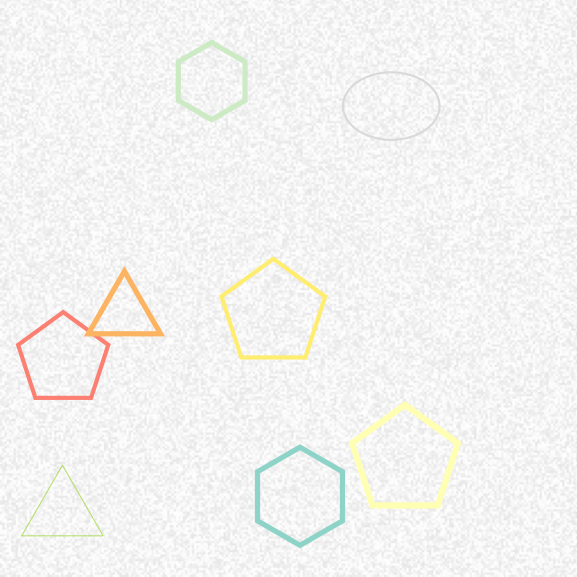[{"shape": "hexagon", "thickness": 2.5, "radius": 0.42, "center": [0.519, 0.14]}, {"shape": "pentagon", "thickness": 3, "radius": 0.48, "center": [0.701, 0.202]}, {"shape": "pentagon", "thickness": 2, "radius": 0.41, "center": [0.109, 0.377]}, {"shape": "triangle", "thickness": 2.5, "radius": 0.36, "center": [0.215, 0.457]}, {"shape": "triangle", "thickness": 0.5, "radius": 0.41, "center": [0.108, 0.112]}, {"shape": "oval", "thickness": 1, "radius": 0.42, "center": [0.678, 0.815]}, {"shape": "hexagon", "thickness": 2.5, "radius": 0.33, "center": [0.367, 0.859]}, {"shape": "pentagon", "thickness": 2, "radius": 0.47, "center": [0.473, 0.457]}]